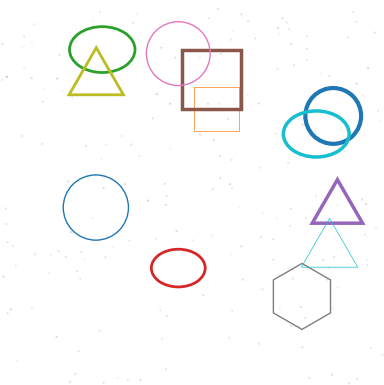[{"shape": "circle", "thickness": 3, "radius": 0.36, "center": [0.866, 0.699]}, {"shape": "circle", "thickness": 1, "radius": 0.42, "center": [0.249, 0.461]}, {"shape": "square", "thickness": 0.5, "radius": 0.29, "center": [0.562, 0.716]}, {"shape": "oval", "thickness": 2, "radius": 0.43, "center": [0.266, 0.871]}, {"shape": "oval", "thickness": 2, "radius": 0.35, "center": [0.463, 0.304]}, {"shape": "triangle", "thickness": 2.5, "radius": 0.38, "center": [0.876, 0.458]}, {"shape": "square", "thickness": 2.5, "radius": 0.39, "center": [0.55, 0.794]}, {"shape": "circle", "thickness": 1, "radius": 0.41, "center": [0.463, 0.861]}, {"shape": "hexagon", "thickness": 1, "radius": 0.43, "center": [0.784, 0.23]}, {"shape": "triangle", "thickness": 2, "radius": 0.41, "center": [0.25, 0.795]}, {"shape": "oval", "thickness": 2.5, "radius": 0.43, "center": [0.821, 0.652]}, {"shape": "triangle", "thickness": 0.5, "radius": 0.42, "center": [0.856, 0.348]}]